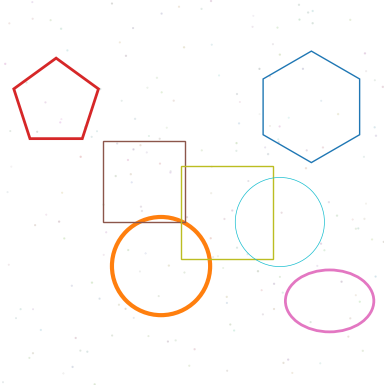[{"shape": "hexagon", "thickness": 1, "radius": 0.72, "center": [0.809, 0.722]}, {"shape": "circle", "thickness": 3, "radius": 0.64, "center": [0.418, 0.309]}, {"shape": "pentagon", "thickness": 2, "radius": 0.58, "center": [0.146, 0.733]}, {"shape": "square", "thickness": 1, "radius": 0.53, "center": [0.374, 0.529]}, {"shape": "oval", "thickness": 2, "radius": 0.57, "center": [0.856, 0.218]}, {"shape": "square", "thickness": 1, "radius": 0.6, "center": [0.59, 0.448]}, {"shape": "circle", "thickness": 0.5, "radius": 0.58, "center": [0.727, 0.423]}]